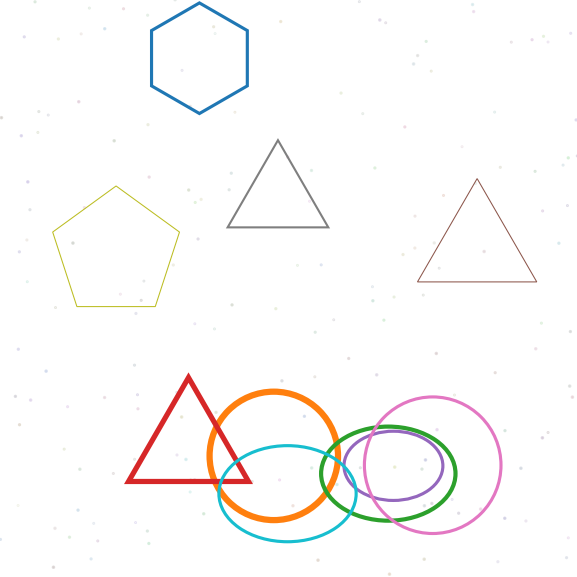[{"shape": "hexagon", "thickness": 1.5, "radius": 0.48, "center": [0.345, 0.898]}, {"shape": "circle", "thickness": 3, "radius": 0.56, "center": [0.474, 0.21]}, {"shape": "oval", "thickness": 2, "radius": 0.58, "center": [0.672, 0.179]}, {"shape": "triangle", "thickness": 2.5, "radius": 0.6, "center": [0.326, 0.225]}, {"shape": "oval", "thickness": 1.5, "radius": 0.43, "center": [0.681, 0.192]}, {"shape": "triangle", "thickness": 0.5, "radius": 0.6, "center": [0.826, 0.571]}, {"shape": "circle", "thickness": 1.5, "radius": 0.59, "center": [0.749, 0.194]}, {"shape": "triangle", "thickness": 1, "radius": 0.5, "center": [0.481, 0.656]}, {"shape": "pentagon", "thickness": 0.5, "radius": 0.58, "center": [0.201, 0.562]}, {"shape": "oval", "thickness": 1.5, "radius": 0.59, "center": [0.498, 0.144]}]